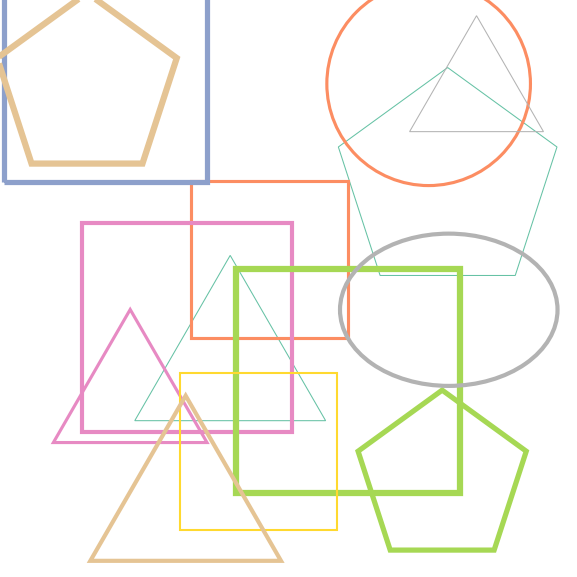[{"shape": "triangle", "thickness": 0.5, "radius": 0.95, "center": [0.399, 0.366]}, {"shape": "pentagon", "thickness": 0.5, "radius": 1.0, "center": [0.775, 0.683]}, {"shape": "circle", "thickness": 1.5, "radius": 0.88, "center": [0.742, 0.854]}, {"shape": "square", "thickness": 1.5, "radius": 0.68, "center": [0.467, 0.55]}, {"shape": "square", "thickness": 2.5, "radius": 0.88, "center": [0.183, 0.859]}, {"shape": "square", "thickness": 2, "radius": 0.91, "center": [0.324, 0.433]}, {"shape": "triangle", "thickness": 1.5, "radius": 0.77, "center": [0.225, 0.31]}, {"shape": "pentagon", "thickness": 2.5, "radius": 0.77, "center": [0.766, 0.17]}, {"shape": "square", "thickness": 3, "radius": 0.97, "center": [0.603, 0.339]}, {"shape": "square", "thickness": 1, "radius": 0.68, "center": [0.448, 0.217]}, {"shape": "pentagon", "thickness": 3, "radius": 0.82, "center": [0.151, 0.848]}, {"shape": "triangle", "thickness": 2, "radius": 0.95, "center": [0.321, 0.123]}, {"shape": "triangle", "thickness": 0.5, "radius": 0.67, "center": [0.825, 0.838]}, {"shape": "oval", "thickness": 2, "radius": 0.94, "center": [0.777, 0.463]}]